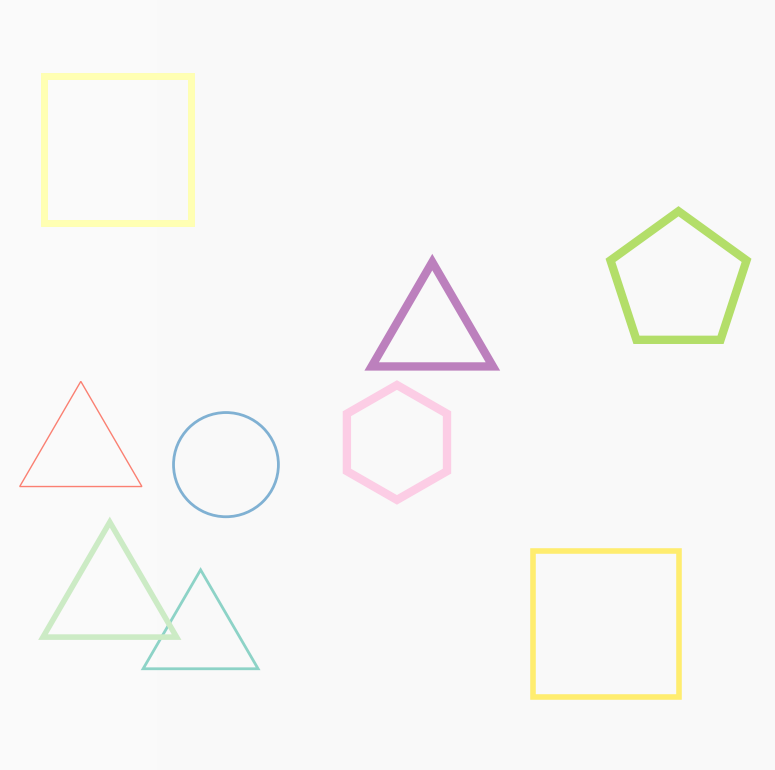[{"shape": "triangle", "thickness": 1, "radius": 0.43, "center": [0.259, 0.174]}, {"shape": "square", "thickness": 2.5, "radius": 0.48, "center": [0.152, 0.806]}, {"shape": "triangle", "thickness": 0.5, "radius": 0.46, "center": [0.104, 0.414]}, {"shape": "circle", "thickness": 1, "radius": 0.34, "center": [0.292, 0.397]}, {"shape": "pentagon", "thickness": 3, "radius": 0.46, "center": [0.875, 0.633]}, {"shape": "hexagon", "thickness": 3, "radius": 0.37, "center": [0.512, 0.425]}, {"shape": "triangle", "thickness": 3, "radius": 0.45, "center": [0.558, 0.569]}, {"shape": "triangle", "thickness": 2, "radius": 0.5, "center": [0.142, 0.222]}, {"shape": "square", "thickness": 2, "radius": 0.47, "center": [0.782, 0.19]}]